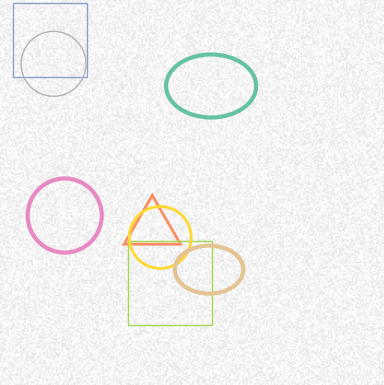[{"shape": "oval", "thickness": 3, "radius": 0.58, "center": [0.548, 0.777]}, {"shape": "triangle", "thickness": 2, "radius": 0.42, "center": [0.396, 0.408]}, {"shape": "square", "thickness": 1, "radius": 0.48, "center": [0.129, 0.896]}, {"shape": "circle", "thickness": 3, "radius": 0.48, "center": [0.168, 0.44]}, {"shape": "square", "thickness": 1, "radius": 0.55, "center": [0.442, 0.265]}, {"shape": "circle", "thickness": 2, "radius": 0.4, "center": [0.416, 0.383]}, {"shape": "oval", "thickness": 3, "radius": 0.45, "center": [0.543, 0.3]}, {"shape": "circle", "thickness": 1, "radius": 0.42, "center": [0.139, 0.834]}]